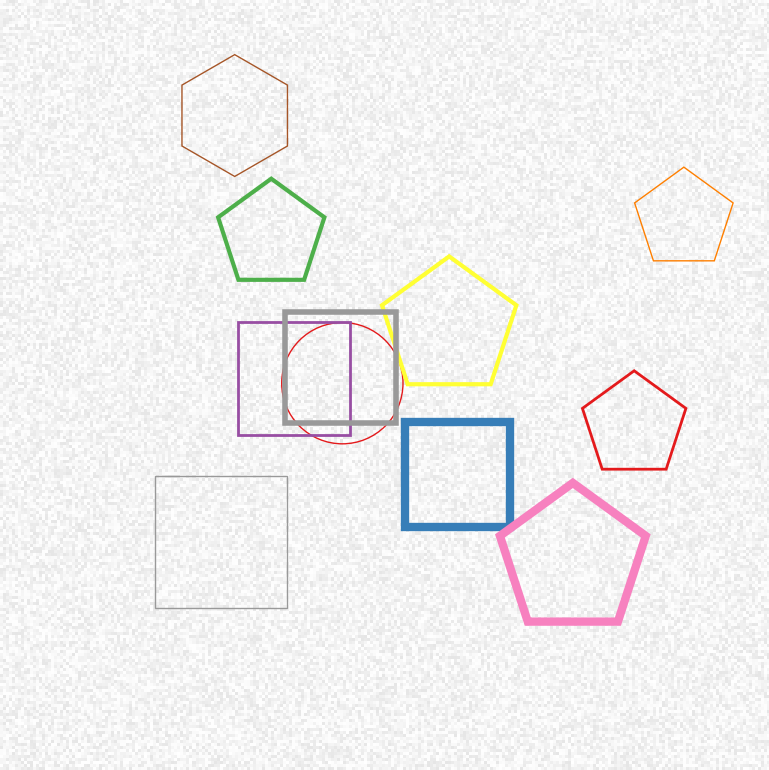[{"shape": "pentagon", "thickness": 1, "radius": 0.35, "center": [0.824, 0.448]}, {"shape": "circle", "thickness": 0.5, "radius": 0.39, "center": [0.445, 0.502]}, {"shape": "square", "thickness": 3, "radius": 0.34, "center": [0.595, 0.384]}, {"shape": "pentagon", "thickness": 1.5, "radius": 0.36, "center": [0.352, 0.695]}, {"shape": "square", "thickness": 1, "radius": 0.37, "center": [0.382, 0.508]}, {"shape": "pentagon", "thickness": 0.5, "radius": 0.34, "center": [0.888, 0.716]}, {"shape": "pentagon", "thickness": 1.5, "radius": 0.46, "center": [0.583, 0.575]}, {"shape": "hexagon", "thickness": 0.5, "radius": 0.4, "center": [0.305, 0.85]}, {"shape": "pentagon", "thickness": 3, "radius": 0.5, "center": [0.744, 0.273]}, {"shape": "square", "thickness": 0.5, "radius": 0.43, "center": [0.287, 0.296]}, {"shape": "square", "thickness": 2, "radius": 0.36, "center": [0.442, 0.522]}]